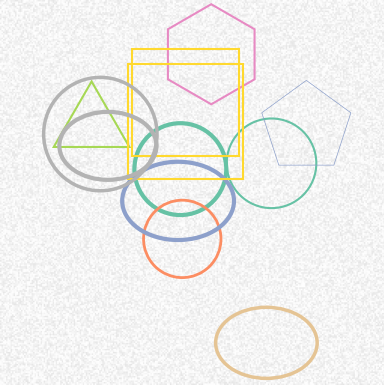[{"shape": "circle", "thickness": 1.5, "radius": 0.58, "center": [0.705, 0.576]}, {"shape": "circle", "thickness": 3, "radius": 0.6, "center": [0.468, 0.561]}, {"shape": "circle", "thickness": 2, "radius": 0.5, "center": [0.473, 0.379]}, {"shape": "oval", "thickness": 3, "radius": 0.73, "center": [0.463, 0.478]}, {"shape": "pentagon", "thickness": 0.5, "radius": 0.61, "center": [0.796, 0.67]}, {"shape": "hexagon", "thickness": 1.5, "radius": 0.65, "center": [0.549, 0.859]}, {"shape": "triangle", "thickness": 1.5, "radius": 0.57, "center": [0.238, 0.675]}, {"shape": "square", "thickness": 1.5, "radius": 0.75, "center": [0.481, 0.684]}, {"shape": "square", "thickness": 1.5, "radius": 0.7, "center": [0.482, 0.733]}, {"shape": "oval", "thickness": 2.5, "radius": 0.66, "center": [0.692, 0.11]}, {"shape": "oval", "thickness": 3, "radius": 0.63, "center": [0.28, 0.621]}, {"shape": "circle", "thickness": 2.5, "radius": 0.74, "center": [0.261, 0.652]}]